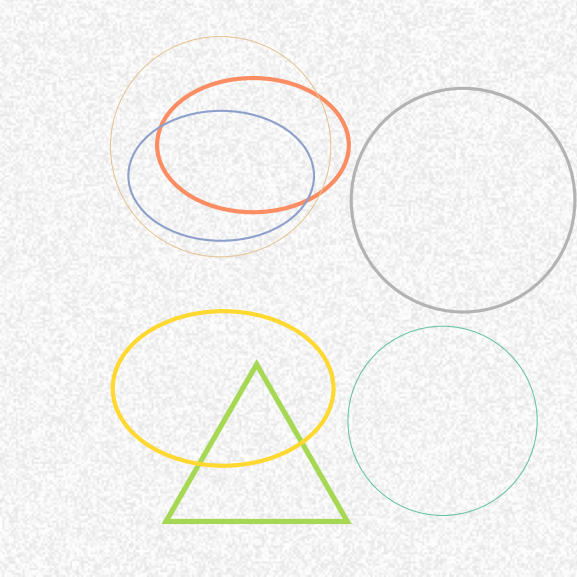[{"shape": "circle", "thickness": 0.5, "radius": 0.82, "center": [0.766, 0.27]}, {"shape": "oval", "thickness": 2, "radius": 0.83, "center": [0.438, 0.748]}, {"shape": "oval", "thickness": 1, "radius": 0.8, "center": [0.383, 0.695]}, {"shape": "triangle", "thickness": 2.5, "radius": 0.91, "center": [0.444, 0.187]}, {"shape": "oval", "thickness": 2, "radius": 0.96, "center": [0.386, 0.326]}, {"shape": "circle", "thickness": 0.5, "radius": 0.95, "center": [0.382, 0.745]}, {"shape": "circle", "thickness": 1.5, "radius": 0.97, "center": [0.802, 0.653]}]